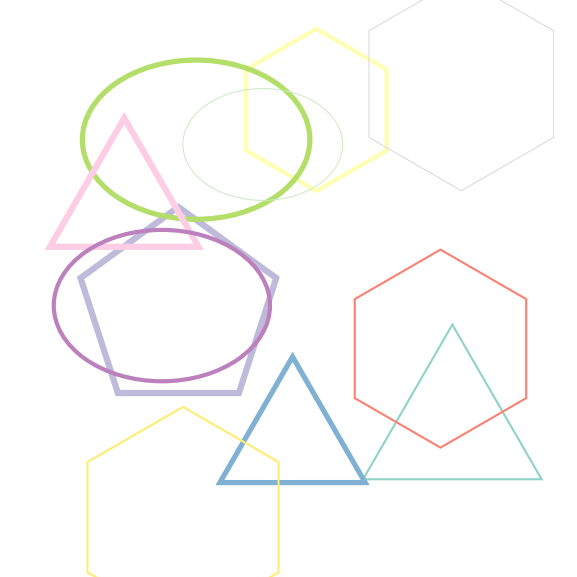[{"shape": "triangle", "thickness": 1, "radius": 0.89, "center": [0.783, 0.258]}, {"shape": "hexagon", "thickness": 2, "radius": 0.7, "center": [0.548, 0.809]}, {"shape": "pentagon", "thickness": 3, "radius": 0.89, "center": [0.309, 0.463]}, {"shape": "hexagon", "thickness": 1, "radius": 0.86, "center": [0.763, 0.395]}, {"shape": "triangle", "thickness": 2.5, "radius": 0.73, "center": [0.507, 0.236]}, {"shape": "oval", "thickness": 2.5, "radius": 0.98, "center": [0.34, 0.757]}, {"shape": "triangle", "thickness": 3, "radius": 0.74, "center": [0.215, 0.646]}, {"shape": "hexagon", "thickness": 0.5, "radius": 0.92, "center": [0.799, 0.854]}, {"shape": "oval", "thickness": 2, "radius": 0.94, "center": [0.28, 0.47]}, {"shape": "oval", "thickness": 0.5, "radius": 0.69, "center": [0.455, 0.749]}, {"shape": "hexagon", "thickness": 1, "radius": 0.96, "center": [0.317, 0.104]}]